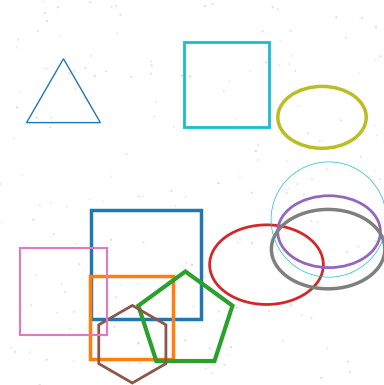[{"shape": "triangle", "thickness": 1, "radius": 0.55, "center": [0.165, 0.737]}, {"shape": "square", "thickness": 2.5, "radius": 0.71, "center": [0.379, 0.313]}, {"shape": "square", "thickness": 2.5, "radius": 0.54, "center": [0.341, 0.174]}, {"shape": "pentagon", "thickness": 3, "radius": 0.64, "center": [0.482, 0.166]}, {"shape": "oval", "thickness": 2, "radius": 0.74, "center": [0.692, 0.313]}, {"shape": "oval", "thickness": 2, "radius": 0.67, "center": [0.855, 0.398]}, {"shape": "hexagon", "thickness": 2, "radius": 0.5, "center": [0.344, 0.106]}, {"shape": "square", "thickness": 1.5, "radius": 0.56, "center": [0.165, 0.243]}, {"shape": "oval", "thickness": 2.5, "radius": 0.74, "center": [0.852, 0.353]}, {"shape": "oval", "thickness": 2.5, "radius": 0.57, "center": [0.836, 0.695]}, {"shape": "square", "thickness": 2, "radius": 0.55, "center": [0.589, 0.781]}, {"shape": "circle", "thickness": 0.5, "radius": 0.75, "center": [0.854, 0.43]}]